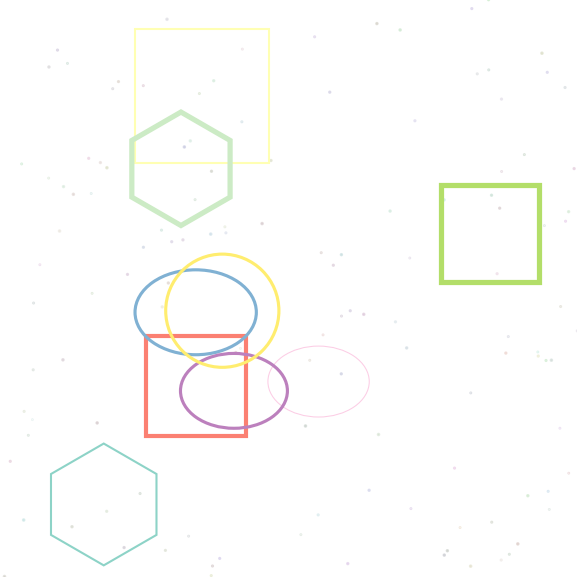[{"shape": "hexagon", "thickness": 1, "radius": 0.53, "center": [0.18, 0.126]}, {"shape": "square", "thickness": 1, "radius": 0.58, "center": [0.351, 0.832]}, {"shape": "square", "thickness": 2, "radius": 0.43, "center": [0.339, 0.331]}, {"shape": "oval", "thickness": 1.5, "radius": 0.53, "center": [0.339, 0.458]}, {"shape": "square", "thickness": 2.5, "radius": 0.42, "center": [0.848, 0.595]}, {"shape": "oval", "thickness": 0.5, "radius": 0.44, "center": [0.552, 0.338]}, {"shape": "oval", "thickness": 1.5, "radius": 0.46, "center": [0.405, 0.322]}, {"shape": "hexagon", "thickness": 2.5, "radius": 0.49, "center": [0.313, 0.707]}, {"shape": "circle", "thickness": 1.5, "radius": 0.49, "center": [0.385, 0.461]}]